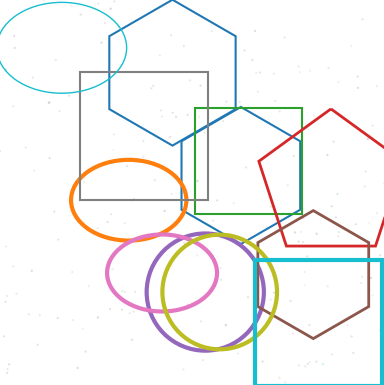[{"shape": "hexagon", "thickness": 1.5, "radius": 0.89, "center": [0.626, 0.544]}, {"shape": "hexagon", "thickness": 1.5, "radius": 0.95, "center": [0.448, 0.811]}, {"shape": "oval", "thickness": 3, "radius": 0.75, "center": [0.334, 0.48]}, {"shape": "square", "thickness": 1.5, "radius": 0.69, "center": [0.645, 0.581]}, {"shape": "pentagon", "thickness": 2, "radius": 0.98, "center": [0.86, 0.52]}, {"shape": "circle", "thickness": 3, "radius": 0.76, "center": [0.533, 0.241]}, {"shape": "hexagon", "thickness": 2, "radius": 0.83, "center": [0.814, 0.287]}, {"shape": "oval", "thickness": 3, "radius": 0.71, "center": [0.421, 0.291]}, {"shape": "square", "thickness": 1.5, "radius": 0.83, "center": [0.375, 0.647]}, {"shape": "circle", "thickness": 3, "radius": 0.74, "center": [0.571, 0.242]}, {"shape": "square", "thickness": 3, "radius": 0.82, "center": [0.827, 0.162]}, {"shape": "oval", "thickness": 1, "radius": 0.84, "center": [0.16, 0.876]}]